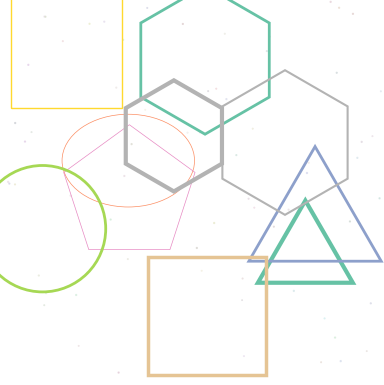[{"shape": "triangle", "thickness": 3, "radius": 0.71, "center": [0.793, 0.337]}, {"shape": "hexagon", "thickness": 2, "radius": 0.96, "center": [0.533, 0.844]}, {"shape": "oval", "thickness": 0.5, "radius": 0.86, "center": [0.333, 0.583]}, {"shape": "triangle", "thickness": 2, "radius": 0.99, "center": [0.818, 0.421]}, {"shape": "pentagon", "thickness": 0.5, "radius": 0.9, "center": [0.336, 0.497]}, {"shape": "circle", "thickness": 2, "radius": 0.82, "center": [0.11, 0.406]}, {"shape": "square", "thickness": 1, "radius": 0.72, "center": [0.172, 0.865]}, {"shape": "square", "thickness": 2.5, "radius": 0.77, "center": [0.537, 0.18]}, {"shape": "hexagon", "thickness": 1.5, "radius": 0.94, "center": [0.74, 0.63]}, {"shape": "hexagon", "thickness": 3, "radius": 0.72, "center": [0.452, 0.647]}]